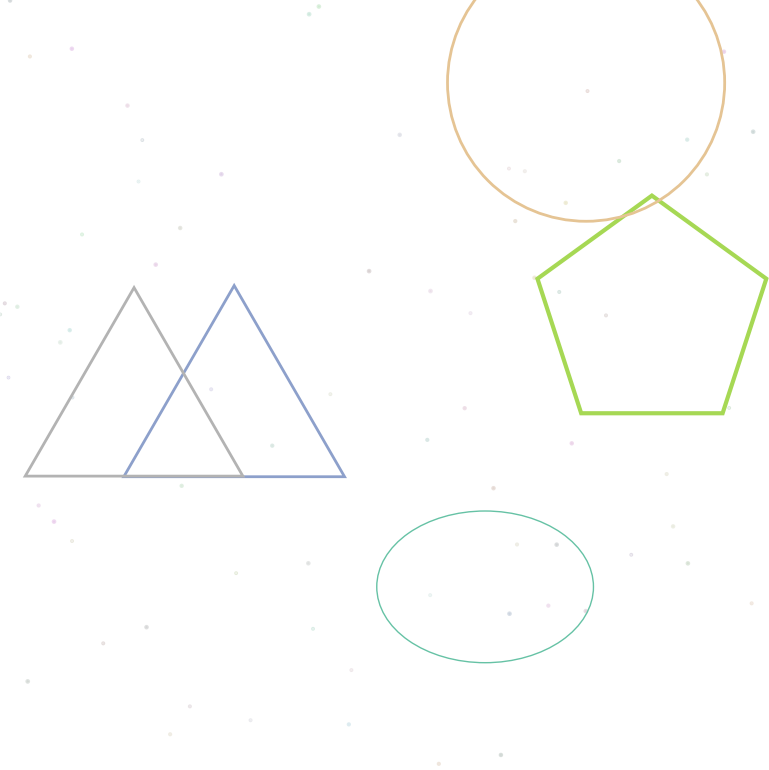[{"shape": "oval", "thickness": 0.5, "radius": 0.7, "center": [0.63, 0.238]}, {"shape": "triangle", "thickness": 1, "radius": 0.83, "center": [0.304, 0.464]}, {"shape": "pentagon", "thickness": 1.5, "radius": 0.78, "center": [0.847, 0.59]}, {"shape": "circle", "thickness": 1, "radius": 0.9, "center": [0.761, 0.893]}, {"shape": "triangle", "thickness": 1, "radius": 0.82, "center": [0.174, 0.463]}]